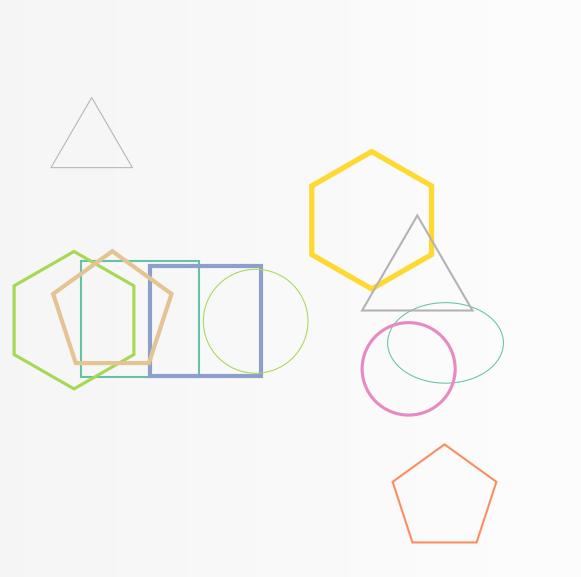[{"shape": "oval", "thickness": 0.5, "radius": 0.5, "center": [0.767, 0.405]}, {"shape": "square", "thickness": 1, "radius": 0.5, "center": [0.241, 0.447]}, {"shape": "pentagon", "thickness": 1, "radius": 0.47, "center": [0.765, 0.136]}, {"shape": "square", "thickness": 2, "radius": 0.48, "center": [0.354, 0.443]}, {"shape": "circle", "thickness": 1.5, "radius": 0.4, "center": [0.703, 0.36]}, {"shape": "circle", "thickness": 0.5, "radius": 0.45, "center": [0.44, 0.443]}, {"shape": "hexagon", "thickness": 1.5, "radius": 0.59, "center": [0.127, 0.445]}, {"shape": "hexagon", "thickness": 2.5, "radius": 0.59, "center": [0.639, 0.618]}, {"shape": "pentagon", "thickness": 2, "radius": 0.54, "center": [0.193, 0.457]}, {"shape": "triangle", "thickness": 0.5, "radius": 0.4, "center": [0.158, 0.749]}, {"shape": "triangle", "thickness": 1, "radius": 0.55, "center": [0.718, 0.516]}]